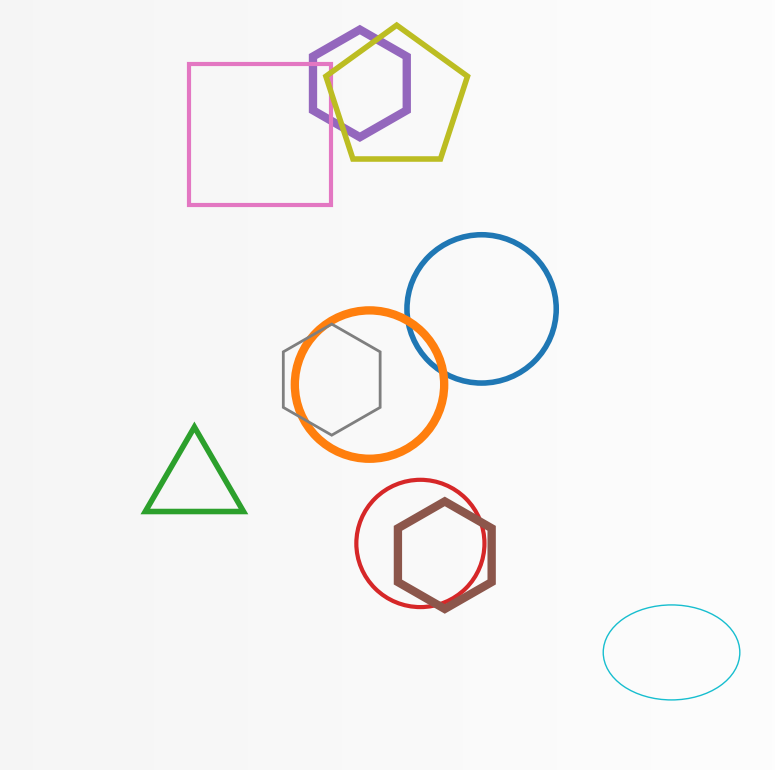[{"shape": "circle", "thickness": 2, "radius": 0.48, "center": [0.621, 0.599]}, {"shape": "circle", "thickness": 3, "radius": 0.48, "center": [0.477, 0.501]}, {"shape": "triangle", "thickness": 2, "radius": 0.37, "center": [0.251, 0.372]}, {"shape": "circle", "thickness": 1.5, "radius": 0.41, "center": [0.542, 0.294]}, {"shape": "hexagon", "thickness": 3, "radius": 0.35, "center": [0.464, 0.892]}, {"shape": "hexagon", "thickness": 3, "radius": 0.35, "center": [0.574, 0.279]}, {"shape": "square", "thickness": 1.5, "radius": 0.46, "center": [0.335, 0.825]}, {"shape": "hexagon", "thickness": 1, "radius": 0.36, "center": [0.428, 0.507]}, {"shape": "pentagon", "thickness": 2, "radius": 0.48, "center": [0.512, 0.871]}, {"shape": "oval", "thickness": 0.5, "radius": 0.44, "center": [0.866, 0.153]}]